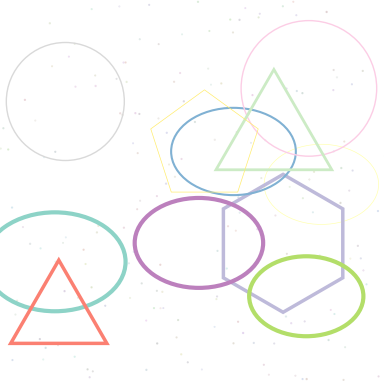[{"shape": "oval", "thickness": 3, "radius": 0.92, "center": [0.143, 0.32]}, {"shape": "oval", "thickness": 0.5, "radius": 0.74, "center": [0.835, 0.521]}, {"shape": "hexagon", "thickness": 2.5, "radius": 0.9, "center": [0.735, 0.368]}, {"shape": "triangle", "thickness": 2.5, "radius": 0.72, "center": [0.153, 0.18]}, {"shape": "oval", "thickness": 1.5, "radius": 0.81, "center": [0.606, 0.607]}, {"shape": "oval", "thickness": 3, "radius": 0.74, "center": [0.796, 0.23]}, {"shape": "circle", "thickness": 1, "radius": 0.88, "center": [0.802, 0.77]}, {"shape": "circle", "thickness": 1, "radius": 0.77, "center": [0.17, 0.736]}, {"shape": "oval", "thickness": 3, "radius": 0.83, "center": [0.517, 0.369]}, {"shape": "triangle", "thickness": 2, "radius": 0.87, "center": [0.711, 0.646]}, {"shape": "pentagon", "thickness": 0.5, "radius": 0.73, "center": [0.531, 0.62]}]